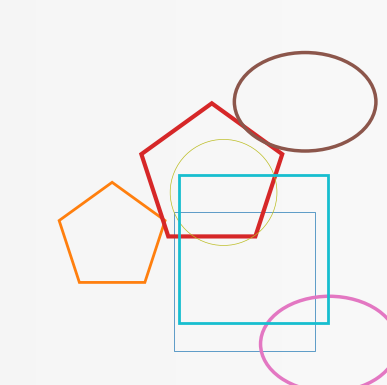[{"shape": "square", "thickness": 0.5, "radius": 0.91, "center": [0.631, 0.269]}, {"shape": "pentagon", "thickness": 2, "radius": 0.72, "center": [0.289, 0.383]}, {"shape": "pentagon", "thickness": 3, "radius": 0.96, "center": [0.547, 0.541]}, {"shape": "oval", "thickness": 2.5, "radius": 0.91, "center": [0.787, 0.736]}, {"shape": "oval", "thickness": 2.5, "radius": 0.89, "center": [0.85, 0.106]}, {"shape": "circle", "thickness": 0.5, "radius": 0.69, "center": [0.577, 0.5]}, {"shape": "square", "thickness": 2, "radius": 0.96, "center": [0.655, 0.354]}]